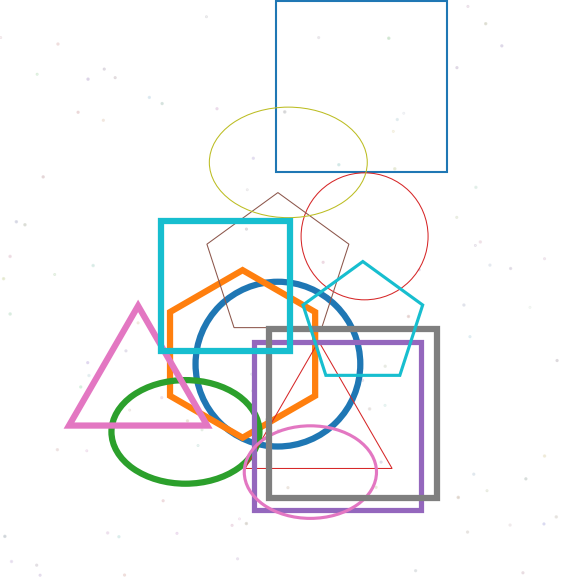[{"shape": "circle", "thickness": 3, "radius": 0.71, "center": [0.481, 0.369]}, {"shape": "square", "thickness": 1, "radius": 0.74, "center": [0.625, 0.849]}, {"shape": "hexagon", "thickness": 3, "radius": 0.73, "center": [0.42, 0.386]}, {"shape": "oval", "thickness": 3, "radius": 0.64, "center": [0.321, 0.251]}, {"shape": "circle", "thickness": 0.5, "radius": 0.55, "center": [0.631, 0.59]}, {"shape": "triangle", "thickness": 0.5, "radius": 0.73, "center": [0.552, 0.261]}, {"shape": "square", "thickness": 2.5, "radius": 0.73, "center": [0.584, 0.261]}, {"shape": "pentagon", "thickness": 0.5, "radius": 0.65, "center": [0.481, 0.536]}, {"shape": "oval", "thickness": 1.5, "radius": 0.57, "center": [0.537, 0.182]}, {"shape": "triangle", "thickness": 3, "radius": 0.69, "center": [0.239, 0.331]}, {"shape": "square", "thickness": 3, "radius": 0.73, "center": [0.611, 0.283]}, {"shape": "oval", "thickness": 0.5, "radius": 0.68, "center": [0.499, 0.718]}, {"shape": "square", "thickness": 3, "radius": 0.56, "center": [0.39, 0.504]}, {"shape": "pentagon", "thickness": 1.5, "radius": 0.54, "center": [0.628, 0.437]}]